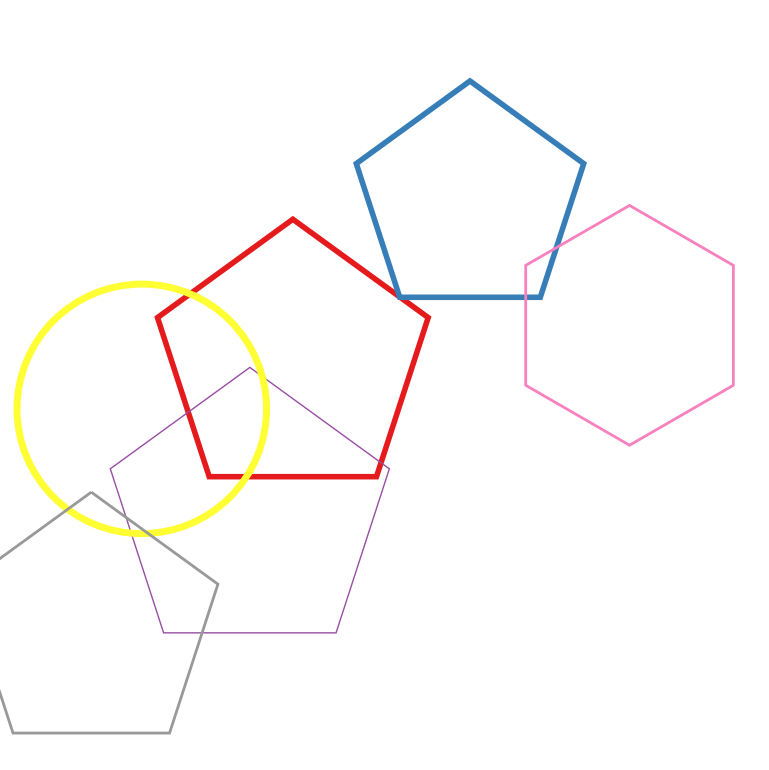[{"shape": "pentagon", "thickness": 2, "radius": 0.92, "center": [0.38, 0.53]}, {"shape": "pentagon", "thickness": 2, "radius": 0.78, "center": [0.61, 0.74]}, {"shape": "pentagon", "thickness": 0.5, "radius": 0.95, "center": [0.324, 0.332]}, {"shape": "circle", "thickness": 2.5, "radius": 0.81, "center": [0.184, 0.469]}, {"shape": "hexagon", "thickness": 1, "radius": 0.78, "center": [0.818, 0.577]}, {"shape": "pentagon", "thickness": 1, "radius": 0.86, "center": [0.119, 0.188]}]